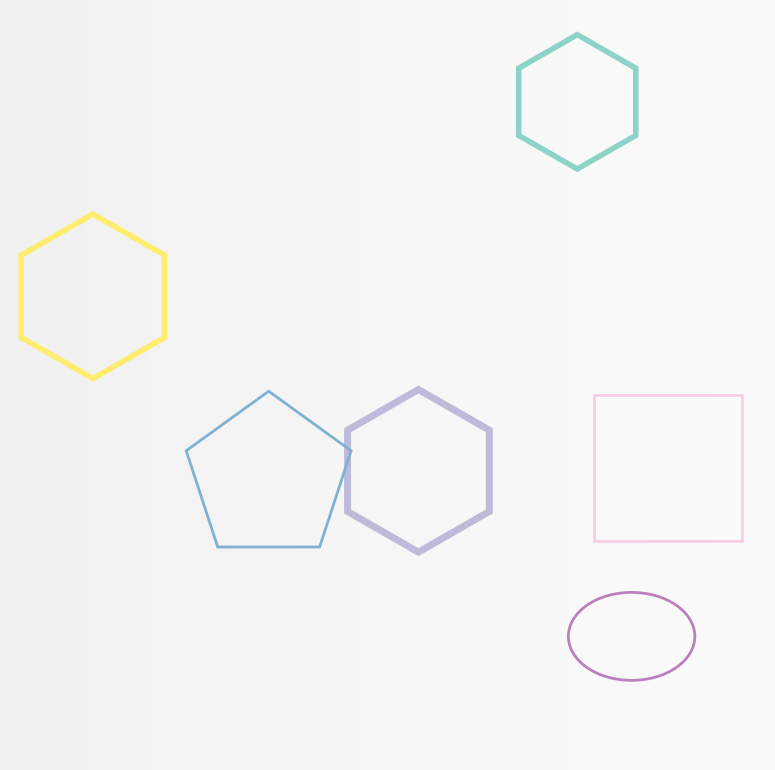[{"shape": "hexagon", "thickness": 2, "radius": 0.44, "center": [0.745, 0.868]}, {"shape": "hexagon", "thickness": 2.5, "radius": 0.53, "center": [0.54, 0.389]}, {"shape": "pentagon", "thickness": 1, "radius": 0.56, "center": [0.347, 0.38]}, {"shape": "square", "thickness": 1, "radius": 0.48, "center": [0.862, 0.392]}, {"shape": "oval", "thickness": 1, "radius": 0.41, "center": [0.815, 0.174]}, {"shape": "hexagon", "thickness": 2, "radius": 0.53, "center": [0.12, 0.615]}]